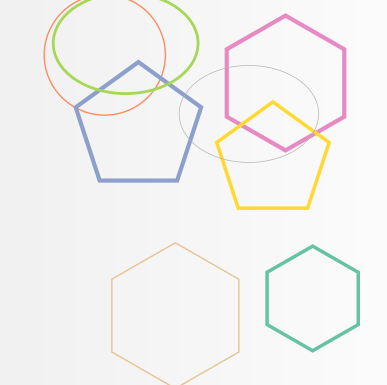[{"shape": "hexagon", "thickness": 2.5, "radius": 0.68, "center": [0.807, 0.225]}, {"shape": "circle", "thickness": 1, "radius": 0.78, "center": [0.27, 0.857]}, {"shape": "pentagon", "thickness": 3, "radius": 0.85, "center": [0.357, 0.669]}, {"shape": "hexagon", "thickness": 3, "radius": 0.88, "center": [0.737, 0.784]}, {"shape": "oval", "thickness": 2, "radius": 0.93, "center": [0.324, 0.888]}, {"shape": "pentagon", "thickness": 2.5, "radius": 0.76, "center": [0.704, 0.583]}, {"shape": "hexagon", "thickness": 1, "radius": 0.95, "center": [0.452, 0.18]}, {"shape": "oval", "thickness": 0.5, "radius": 0.9, "center": [0.642, 0.704]}]